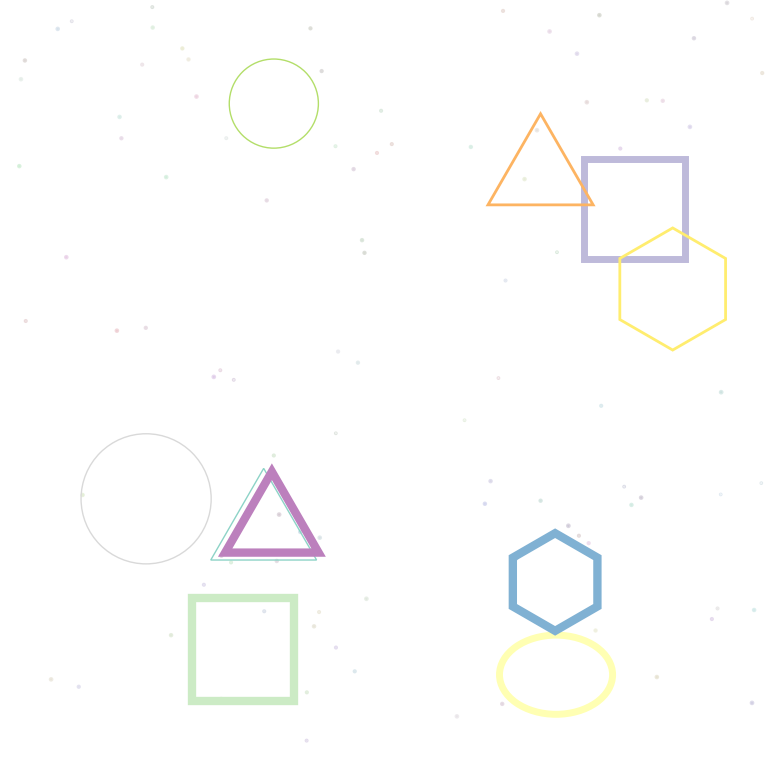[{"shape": "triangle", "thickness": 0.5, "radius": 0.4, "center": [0.342, 0.312]}, {"shape": "oval", "thickness": 2.5, "radius": 0.37, "center": [0.722, 0.124]}, {"shape": "square", "thickness": 2.5, "radius": 0.33, "center": [0.824, 0.729]}, {"shape": "hexagon", "thickness": 3, "radius": 0.32, "center": [0.721, 0.244]}, {"shape": "triangle", "thickness": 1, "radius": 0.39, "center": [0.702, 0.773]}, {"shape": "circle", "thickness": 0.5, "radius": 0.29, "center": [0.356, 0.865]}, {"shape": "circle", "thickness": 0.5, "radius": 0.42, "center": [0.19, 0.352]}, {"shape": "triangle", "thickness": 3, "radius": 0.35, "center": [0.353, 0.317]}, {"shape": "square", "thickness": 3, "radius": 0.33, "center": [0.316, 0.157]}, {"shape": "hexagon", "thickness": 1, "radius": 0.4, "center": [0.874, 0.625]}]